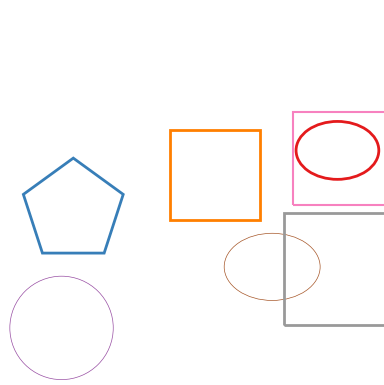[{"shape": "oval", "thickness": 2, "radius": 0.54, "center": [0.876, 0.609]}, {"shape": "pentagon", "thickness": 2, "radius": 0.68, "center": [0.19, 0.453]}, {"shape": "circle", "thickness": 0.5, "radius": 0.67, "center": [0.16, 0.148]}, {"shape": "square", "thickness": 2, "radius": 0.58, "center": [0.559, 0.544]}, {"shape": "oval", "thickness": 0.5, "radius": 0.62, "center": [0.707, 0.307]}, {"shape": "square", "thickness": 1.5, "radius": 0.61, "center": [0.883, 0.588]}, {"shape": "square", "thickness": 2, "radius": 0.73, "center": [0.883, 0.301]}]